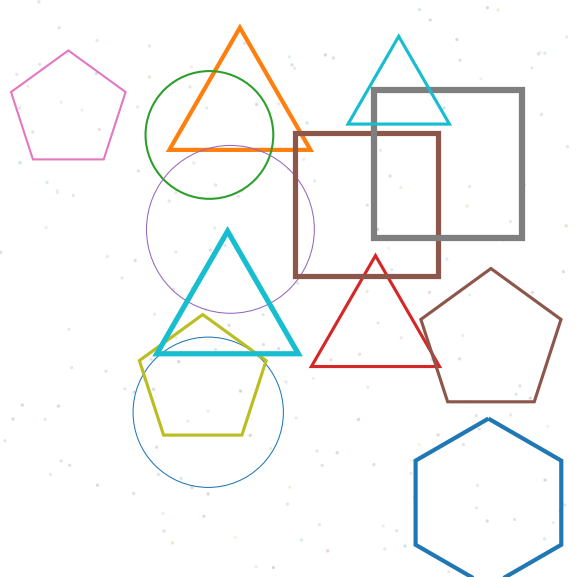[{"shape": "circle", "thickness": 0.5, "radius": 0.65, "center": [0.361, 0.285]}, {"shape": "hexagon", "thickness": 2, "radius": 0.73, "center": [0.846, 0.129]}, {"shape": "triangle", "thickness": 2, "radius": 0.71, "center": [0.415, 0.81]}, {"shape": "circle", "thickness": 1, "radius": 0.55, "center": [0.363, 0.765]}, {"shape": "triangle", "thickness": 1.5, "radius": 0.64, "center": [0.65, 0.428]}, {"shape": "circle", "thickness": 0.5, "radius": 0.73, "center": [0.399, 0.602]}, {"shape": "pentagon", "thickness": 1.5, "radius": 0.64, "center": [0.85, 0.407]}, {"shape": "square", "thickness": 2.5, "radius": 0.62, "center": [0.634, 0.645]}, {"shape": "pentagon", "thickness": 1, "radius": 0.52, "center": [0.118, 0.808]}, {"shape": "square", "thickness": 3, "radius": 0.64, "center": [0.776, 0.715]}, {"shape": "pentagon", "thickness": 1.5, "radius": 0.58, "center": [0.351, 0.339]}, {"shape": "triangle", "thickness": 1.5, "radius": 0.51, "center": [0.69, 0.835]}, {"shape": "triangle", "thickness": 2.5, "radius": 0.71, "center": [0.394, 0.457]}]